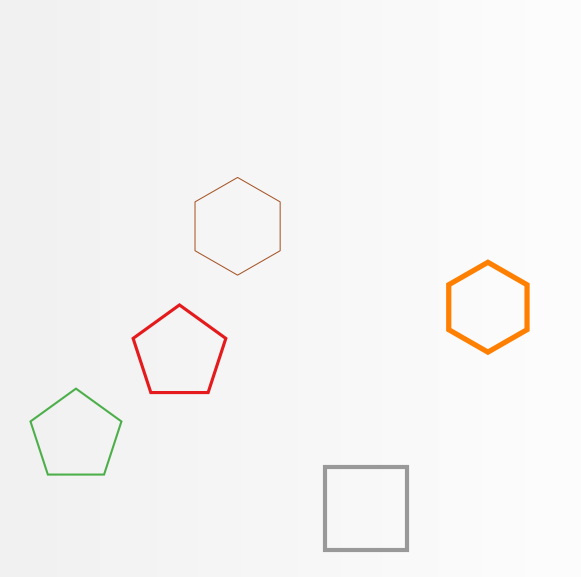[{"shape": "pentagon", "thickness": 1.5, "radius": 0.42, "center": [0.309, 0.387]}, {"shape": "pentagon", "thickness": 1, "radius": 0.41, "center": [0.131, 0.244]}, {"shape": "hexagon", "thickness": 2.5, "radius": 0.39, "center": [0.839, 0.467]}, {"shape": "hexagon", "thickness": 0.5, "radius": 0.42, "center": [0.409, 0.607]}, {"shape": "square", "thickness": 2, "radius": 0.36, "center": [0.63, 0.118]}]